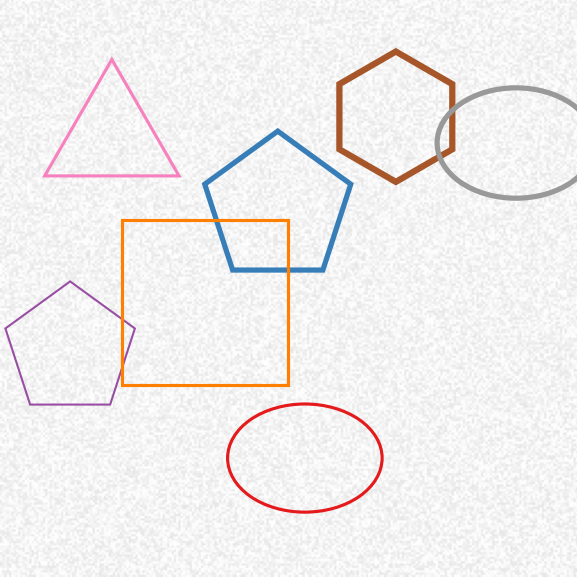[{"shape": "oval", "thickness": 1.5, "radius": 0.67, "center": [0.528, 0.206]}, {"shape": "pentagon", "thickness": 2.5, "radius": 0.66, "center": [0.481, 0.639]}, {"shape": "pentagon", "thickness": 1, "radius": 0.59, "center": [0.121, 0.394]}, {"shape": "square", "thickness": 1.5, "radius": 0.72, "center": [0.355, 0.475]}, {"shape": "hexagon", "thickness": 3, "radius": 0.56, "center": [0.685, 0.797]}, {"shape": "triangle", "thickness": 1.5, "radius": 0.67, "center": [0.194, 0.762]}, {"shape": "oval", "thickness": 2.5, "radius": 0.68, "center": [0.893, 0.751]}]